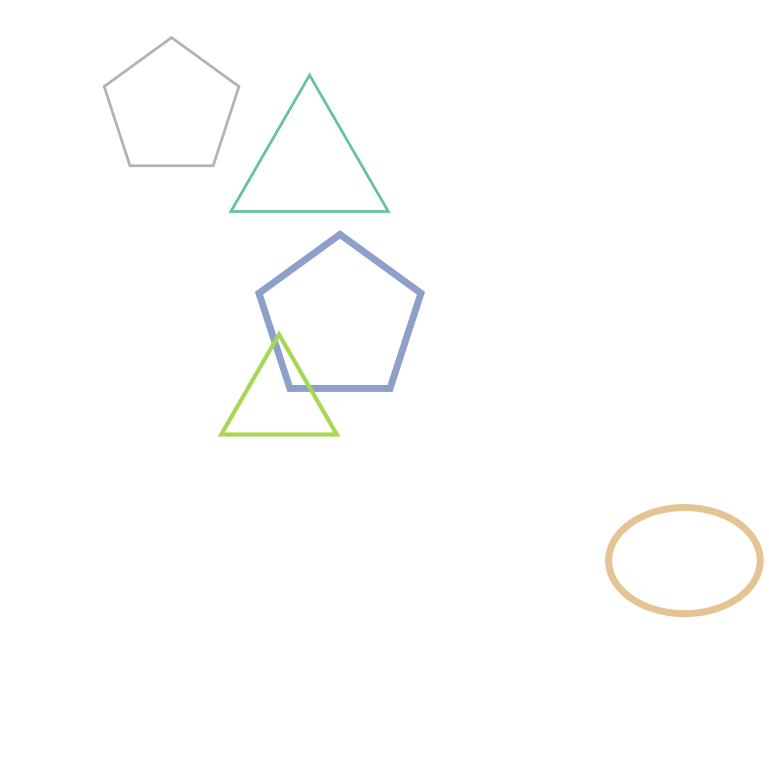[{"shape": "triangle", "thickness": 1, "radius": 0.59, "center": [0.402, 0.784]}, {"shape": "pentagon", "thickness": 2.5, "radius": 0.55, "center": [0.442, 0.585]}, {"shape": "triangle", "thickness": 1.5, "radius": 0.43, "center": [0.362, 0.479]}, {"shape": "oval", "thickness": 2.5, "radius": 0.49, "center": [0.889, 0.272]}, {"shape": "pentagon", "thickness": 1, "radius": 0.46, "center": [0.223, 0.859]}]